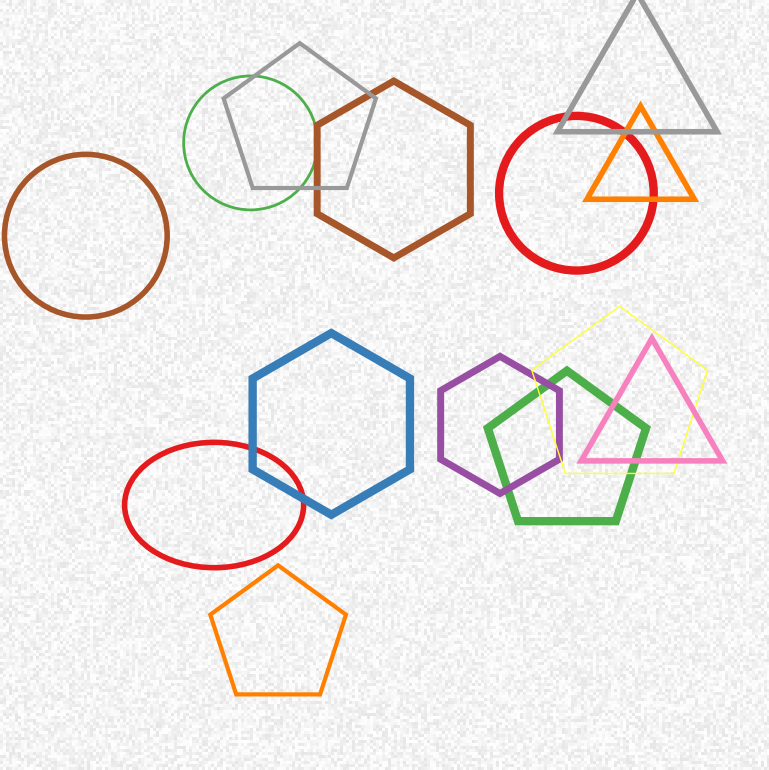[{"shape": "circle", "thickness": 3, "radius": 0.5, "center": [0.749, 0.749]}, {"shape": "oval", "thickness": 2, "radius": 0.58, "center": [0.278, 0.344]}, {"shape": "hexagon", "thickness": 3, "radius": 0.59, "center": [0.43, 0.449]}, {"shape": "pentagon", "thickness": 3, "radius": 0.54, "center": [0.736, 0.411]}, {"shape": "circle", "thickness": 1, "radius": 0.43, "center": [0.325, 0.814]}, {"shape": "hexagon", "thickness": 2.5, "radius": 0.45, "center": [0.649, 0.448]}, {"shape": "pentagon", "thickness": 1.5, "radius": 0.46, "center": [0.361, 0.173]}, {"shape": "triangle", "thickness": 2, "radius": 0.4, "center": [0.832, 0.782]}, {"shape": "pentagon", "thickness": 0.5, "radius": 0.6, "center": [0.805, 0.482]}, {"shape": "hexagon", "thickness": 2.5, "radius": 0.57, "center": [0.511, 0.78]}, {"shape": "circle", "thickness": 2, "radius": 0.53, "center": [0.111, 0.694]}, {"shape": "triangle", "thickness": 2, "radius": 0.53, "center": [0.847, 0.454]}, {"shape": "triangle", "thickness": 2, "radius": 0.6, "center": [0.828, 0.889]}, {"shape": "pentagon", "thickness": 1.5, "radius": 0.52, "center": [0.389, 0.84]}]